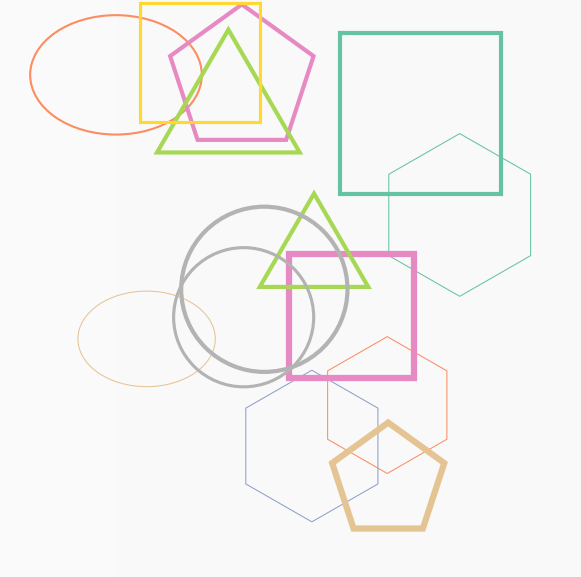[{"shape": "hexagon", "thickness": 0.5, "radius": 0.7, "center": [0.791, 0.627]}, {"shape": "square", "thickness": 2, "radius": 0.7, "center": [0.723, 0.803]}, {"shape": "hexagon", "thickness": 0.5, "radius": 0.59, "center": [0.666, 0.298]}, {"shape": "oval", "thickness": 1, "radius": 0.74, "center": [0.2, 0.869]}, {"shape": "hexagon", "thickness": 0.5, "radius": 0.66, "center": [0.537, 0.227]}, {"shape": "square", "thickness": 3, "radius": 0.54, "center": [0.605, 0.451]}, {"shape": "pentagon", "thickness": 2, "radius": 0.65, "center": [0.416, 0.862]}, {"shape": "triangle", "thickness": 2, "radius": 0.71, "center": [0.393, 0.806]}, {"shape": "triangle", "thickness": 2, "radius": 0.54, "center": [0.54, 0.556]}, {"shape": "square", "thickness": 1.5, "radius": 0.51, "center": [0.344, 0.891]}, {"shape": "pentagon", "thickness": 3, "radius": 0.51, "center": [0.668, 0.166]}, {"shape": "oval", "thickness": 0.5, "radius": 0.59, "center": [0.252, 0.412]}, {"shape": "circle", "thickness": 1.5, "radius": 0.6, "center": [0.419, 0.45]}, {"shape": "circle", "thickness": 2, "radius": 0.72, "center": [0.455, 0.498]}]